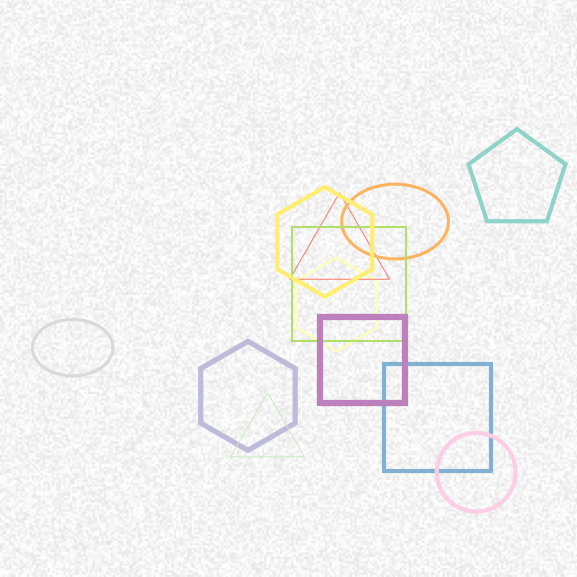[{"shape": "pentagon", "thickness": 2, "radius": 0.44, "center": [0.895, 0.687]}, {"shape": "hexagon", "thickness": 1, "radius": 0.4, "center": [0.583, 0.472]}, {"shape": "hexagon", "thickness": 2.5, "radius": 0.47, "center": [0.429, 0.314]}, {"shape": "triangle", "thickness": 0.5, "radius": 0.5, "center": [0.588, 0.565]}, {"shape": "square", "thickness": 2, "radius": 0.47, "center": [0.758, 0.276]}, {"shape": "oval", "thickness": 1.5, "radius": 0.46, "center": [0.684, 0.616]}, {"shape": "square", "thickness": 1, "radius": 0.49, "center": [0.605, 0.507]}, {"shape": "circle", "thickness": 2, "radius": 0.34, "center": [0.825, 0.181]}, {"shape": "oval", "thickness": 1.5, "radius": 0.35, "center": [0.126, 0.397]}, {"shape": "square", "thickness": 3, "radius": 0.37, "center": [0.627, 0.375]}, {"shape": "triangle", "thickness": 0.5, "radius": 0.37, "center": [0.463, 0.245]}, {"shape": "hexagon", "thickness": 2, "radius": 0.47, "center": [0.562, 0.58]}]